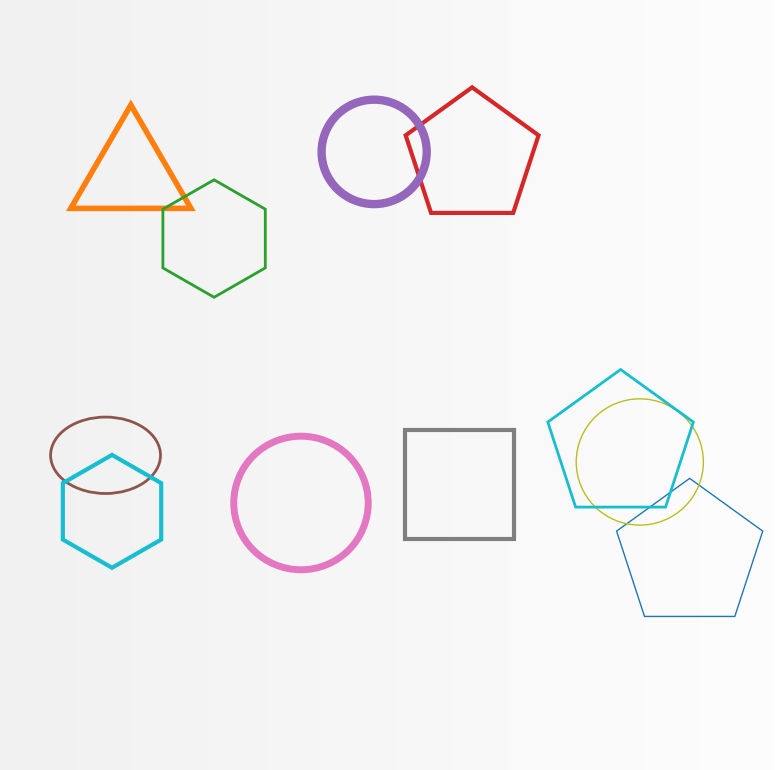[{"shape": "pentagon", "thickness": 0.5, "radius": 0.5, "center": [0.89, 0.28]}, {"shape": "triangle", "thickness": 2, "radius": 0.45, "center": [0.169, 0.774]}, {"shape": "hexagon", "thickness": 1, "radius": 0.38, "center": [0.276, 0.69]}, {"shape": "pentagon", "thickness": 1.5, "radius": 0.45, "center": [0.609, 0.796]}, {"shape": "circle", "thickness": 3, "radius": 0.34, "center": [0.483, 0.803]}, {"shape": "oval", "thickness": 1, "radius": 0.35, "center": [0.136, 0.409]}, {"shape": "circle", "thickness": 2.5, "radius": 0.43, "center": [0.388, 0.347]}, {"shape": "square", "thickness": 1.5, "radius": 0.35, "center": [0.592, 0.371]}, {"shape": "circle", "thickness": 0.5, "radius": 0.41, "center": [0.826, 0.4]}, {"shape": "pentagon", "thickness": 1, "radius": 0.49, "center": [0.801, 0.421]}, {"shape": "hexagon", "thickness": 1.5, "radius": 0.37, "center": [0.145, 0.336]}]